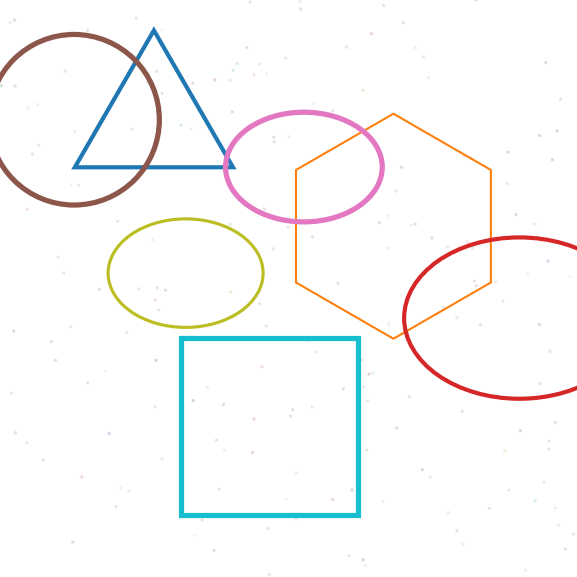[{"shape": "triangle", "thickness": 2, "radius": 0.79, "center": [0.267, 0.789]}, {"shape": "hexagon", "thickness": 1, "radius": 0.97, "center": [0.681, 0.607]}, {"shape": "oval", "thickness": 2, "radius": 1.0, "center": [0.899, 0.448]}, {"shape": "circle", "thickness": 2.5, "radius": 0.74, "center": [0.128, 0.792]}, {"shape": "oval", "thickness": 2.5, "radius": 0.68, "center": [0.526, 0.71]}, {"shape": "oval", "thickness": 1.5, "radius": 0.67, "center": [0.321, 0.526]}, {"shape": "square", "thickness": 2.5, "radius": 0.77, "center": [0.467, 0.261]}]